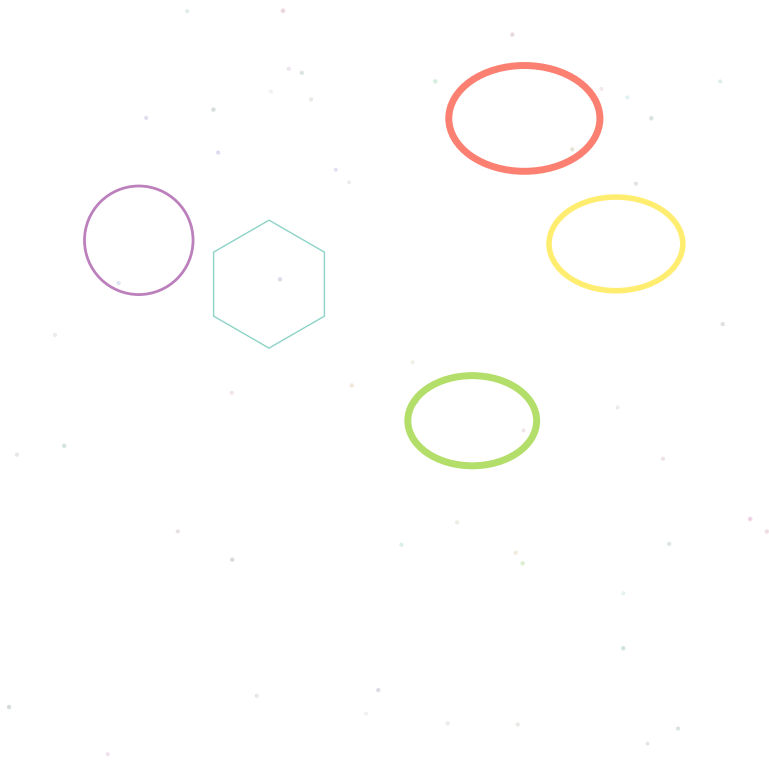[{"shape": "hexagon", "thickness": 0.5, "radius": 0.42, "center": [0.349, 0.631]}, {"shape": "oval", "thickness": 2.5, "radius": 0.49, "center": [0.681, 0.846]}, {"shape": "oval", "thickness": 2.5, "radius": 0.42, "center": [0.613, 0.454]}, {"shape": "circle", "thickness": 1, "radius": 0.35, "center": [0.18, 0.688]}, {"shape": "oval", "thickness": 2, "radius": 0.43, "center": [0.8, 0.683]}]